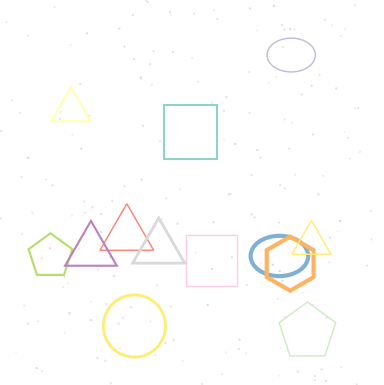[{"shape": "square", "thickness": 1.5, "radius": 0.35, "center": [0.495, 0.657]}, {"shape": "triangle", "thickness": 1.5, "radius": 0.29, "center": [0.184, 0.715]}, {"shape": "oval", "thickness": 1, "radius": 0.31, "center": [0.756, 0.857]}, {"shape": "triangle", "thickness": 1, "radius": 0.4, "center": [0.329, 0.39]}, {"shape": "oval", "thickness": 3, "radius": 0.37, "center": [0.726, 0.335]}, {"shape": "hexagon", "thickness": 3, "radius": 0.35, "center": [0.754, 0.315]}, {"shape": "pentagon", "thickness": 1.5, "radius": 0.3, "center": [0.131, 0.334]}, {"shape": "square", "thickness": 1, "radius": 0.33, "center": [0.549, 0.323]}, {"shape": "triangle", "thickness": 2, "radius": 0.39, "center": [0.412, 0.356]}, {"shape": "triangle", "thickness": 1.5, "radius": 0.39, "center": [0.236, 0.349]}, {"shape": "pentagon", "thickness": 1, "radius": 0.39, "center": [0.799, 0.138]}, {"shape": "circle", "thickness": 2, "radius": 0.4, "center": [0.349, 0.153]}, {"shape": "triangle", "thickness": 1, "radius": 0.29, "center": [0.809, 0.369]}]